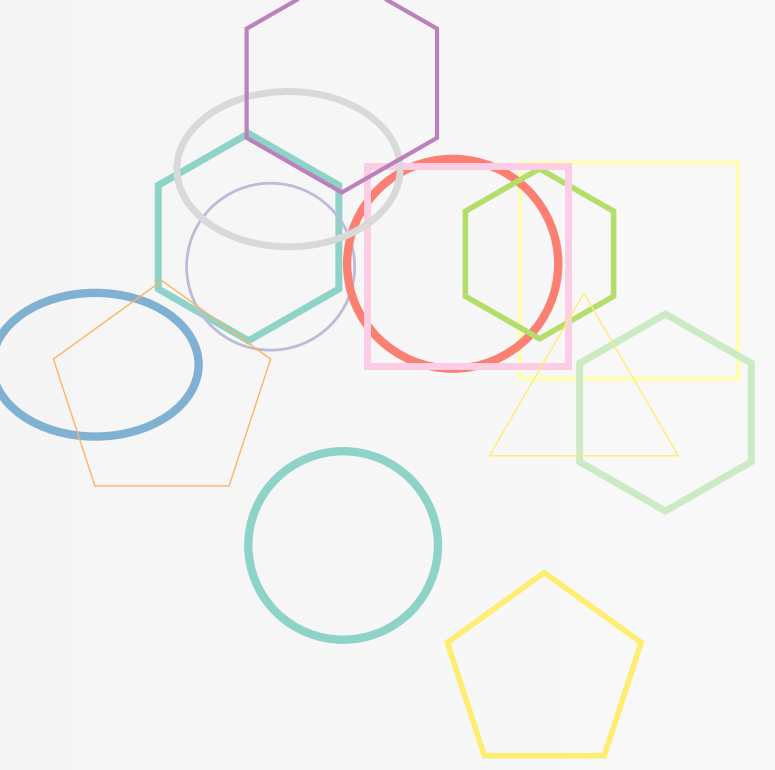[{"shape": "hexagon", "thickness": 2.5, "radius": 0.67, "center": [0.321, 0.692]}, {"shape": "circle", "thickness": 3, "radius": 0.61, "center": [0.443, 0.292]}, {"shape": "square", "thickness": 1.5, "radius": 0.7, "center": [0.812, 0.648]}, {"shape": "circle", "thickness": 1, "radius": 0.54, "center": [0.349, 0.654]}, {"shape": "circle", "thickness": 3, "radius": 0.68, "center": [0.584, 0.657]}, {"shape": "oval", "thickness": 3, "radius": 0.67, "center": [0.123, 0.526]}, {"shape": "pentagon", "thickness": 0.5, "radius": 0.74, "center": [0.209, 0.488]}, {"shape": "hexagon", "thickness": 2, "radius": 0.55, "center": [0.696, 0.67]}, {"shape": "square", "thickness": 2.5, "radius": 0.65, "center": [0.603, 0.655]}, {"shape": "oval", "thickness": 2.5, "radius": 0.72, "center": [0.372, 0.78]}, {"shape": "hexagon", "thickness": 1.5, "radius": 0.71, "center": [0.441, 0.892]}, {"shape": "hexagon", "thickness": 2.5, "radius": 0.64, "center": [0.859, 0.464]}, {"shape": "pentagon", "thickness": 2, "radius": 0.66, "center": [0.702, 0.125]}, {"shape": "triangle", "thickness": 0.5, "radius": 0.7, "center": [0.753, 0.478]}]